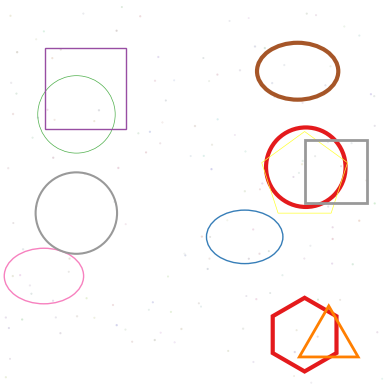[{"shape": "circle", "thickness": 3, "radius": 0.52, "center": [0.794, 0.566]}, {"shape": "hexagon", "thickness": 3, "radius": 0.48, "center": [0.791, 0.131]}, {"shape": "oval", "thickness": 1, "radius": 0.5, "center": [0.636, 0.385]}, {"shape": "circle", "thickness": 0.5, "radius": 0.5, "center": [0.199, 0.703]}, {"shape": "square", "thickness": 1, "radius": 0.53, "center": [0.221, 0.771]}, {"shape": "triangle", "thickness": 2, "radius": 0.44, "center": [0.854, 0.117]}, {"shape": "pentagon", "thickness": 0.5, "radius": 0.59, "center": [0.791, 0.541]}, {"shape": "oval", "thickness": 3, "radius": 0.53, "center": [0.773, 0.815]}, {"shape": "oval", "thickness": 1, "radius": 0.52, "center": [0.114, 0.283]}, {"shape": "circle", "thickness": 1.5, "radius": 0.53, "center": [0.198, 0.447]}, {"shape": "square", "thickness": 2, "radius": 0.41, "center": [0.873, 0.555]}]